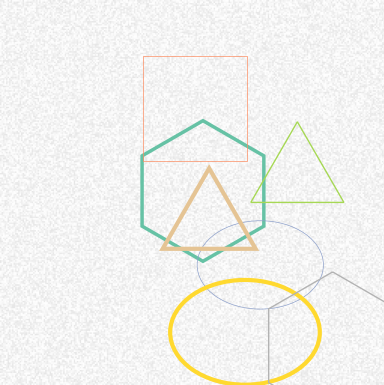[{"shape": "hexagon", "thickness": 2.5, "radius": 0.91, "center": [0.527, 0.504]}, {"shape": "square", "thickness": 0.5, "radius": 0.68, "center": [0.506, 0.719]}, {"shape": "oval", "thickness": 0.5, "radius": 0.82, "center": [0.676, 0.312]}, {"shape": "triangle", "thickness": 1, "radius": 0.7, "center": [0.772, 0.544]}, {"shape": "oval", "thickness": 3, "radius": 0.97, "center": [0.636, 0.137]}, {"shape": "triangle", "thickness": 3, "radius": 0.7, "center": [0.543, 0.423]}, {"shape": "hexagon", "thickness": 1, "radius": 0.96, "center": [0.864, 0.102]}]